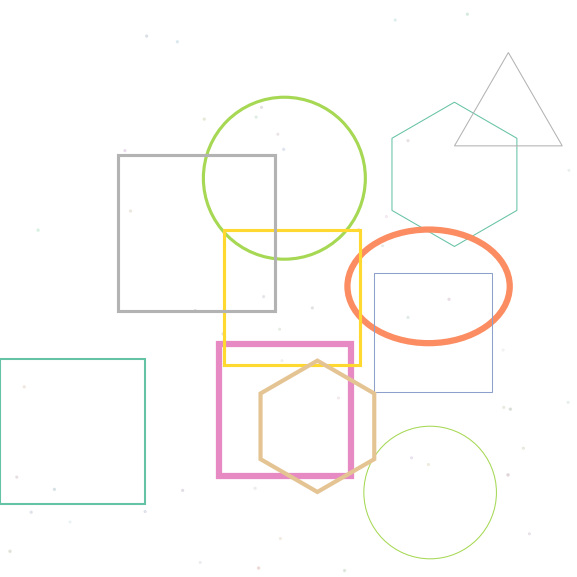[{"shape": "square", "thickness": 1, "radius": 0.63, "center": [0.125, 0.253]}, {"shape": "hexagon", "thickness": 0.5, "radius": 0.62, "center": [0.787, 0.697]}, {"shape": "oval", "thickness": 3, "radius": 0.7, "center": [0.742, 0.503]}, {"shape": "square", "thickness": 0.5, "radius": 0.51, "center": [0.75, 0.423]}, {"shape": "square", "thickness": 3, "radius": 0.57, "center": [0.493, 0.289]}, {"shape": "circle", "thickness": 0.5, "radius": 0.57, "center": [0.745, 0.146]}, {"shape": "circle", "thickness": 1.5, "radius": 0.7, "center": [0.492, 0.691]}, {"shape": "square", "thickness": 1.5, "radius": 0.59, "center": [0.506, 0.484]}, {"shape": "hexagon", "thickness": 2, "radius": 0.57, "center": [0.55, 0.261]}, {"shape": "square", "thickness": 1.5, "radius": 0.68, "center": [0.34, 0.596]}, {"shape": "triangle", "thickness": 0.5, "radius": 0.54, "center": [0.88, 0.8]}]